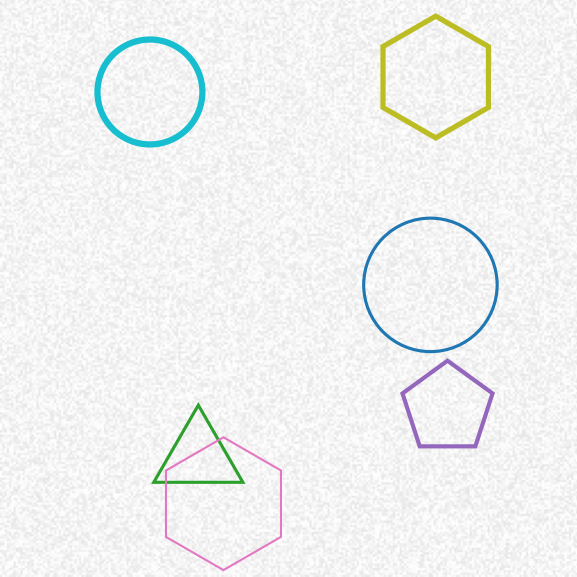[{"shape": "circle", "thickness": 1.5, "radius": 0.58, "center": [0.745, 0.506]}, {"shape": "triangle", "thickness": 1.5, "radius": 0.45, "center": [0.343, 0.209]}, {"shape": "pentagon", "thickness": 2, "radius": 0.41, "center": [0.775, 0.293]}, {"shape": "hexagon", "thickness": 1, "radius": 0.57, "center": [0.387, 0.127]}, {"shape": "hexagon", "thickness": 2.5, "radius": 0.53, "center": [0.755, 0.866]}, {"shape": "circle", "thickness": 3, "radius": 0.45, "center": [0.26, 0.84]}]